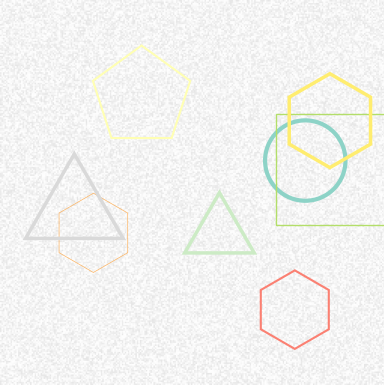[{"shape": "circle", "thickness": 3, "radius": 0.52, "center": [0.793, 0.583]}, {"shape": "pentagon", "thickness": 1.5, "radius": 0.66, "center": [0.368, 0.749]}, {"shape": "hexagon", "thickness": 1.5, "radius": 0.51, "center": [0.766, 0.196]}, {"shape": "hexagon", "thickness": 0.5, "radius": 0.51, "center": [0.243, 0.395]}, {"shape": "square", "thickness": 1, "radius": 0.72, "center": [0.859, 0.56]}, {"shape": "triangle", "thickness": 2.5, "radius": 0.73, "center": [0.193, 0.454]}, {"shape": "triangle", "thickness": 2.5, "radius": 0.52, "center": [0.57, 0.395]}, {"shape": "hexagon", "thickness": 2.5, "radius": 0.61, "center": [0.857, 0.687]}]